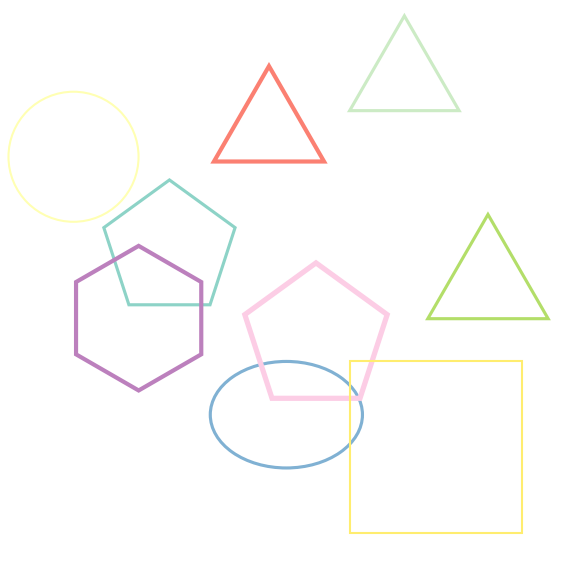[{"shape": "pentagon", "thickness": 1.5, "radius": 0.6, "center": [0.293, 0.568]}, {"shape": "circle", "thickness": 1, "radius": 0.56, "center": [0.127, 0.728]}, {"shape": "triangle", "thickness": 2, "radius": 0.55, "center": [0.466, 0.775]}, {"shape": "oval", "thickness": 1.5, "radius": 0.66, "center": [0.496, 0.281]}, {"shape": "triangle", "thickness": 1.5, "radius": 0.6, "center": [0.845, 0.507]}, {"shape": "pentagon", "thickness": 2.5, "radius": 0.65, "center": [0.547, 0.414]}, {"shape": "hexagon", "thickness": 2, "radius": 0.63, "center": [0.24, 0.448]}, {"shape": "triangle", "thickness": 1.5, "radius": 0.55, "center": [0.7, 0.862]}, {"shape": "square", "thickness": 1, "radius": 0.74, "center": [0.755, 0.226]}]